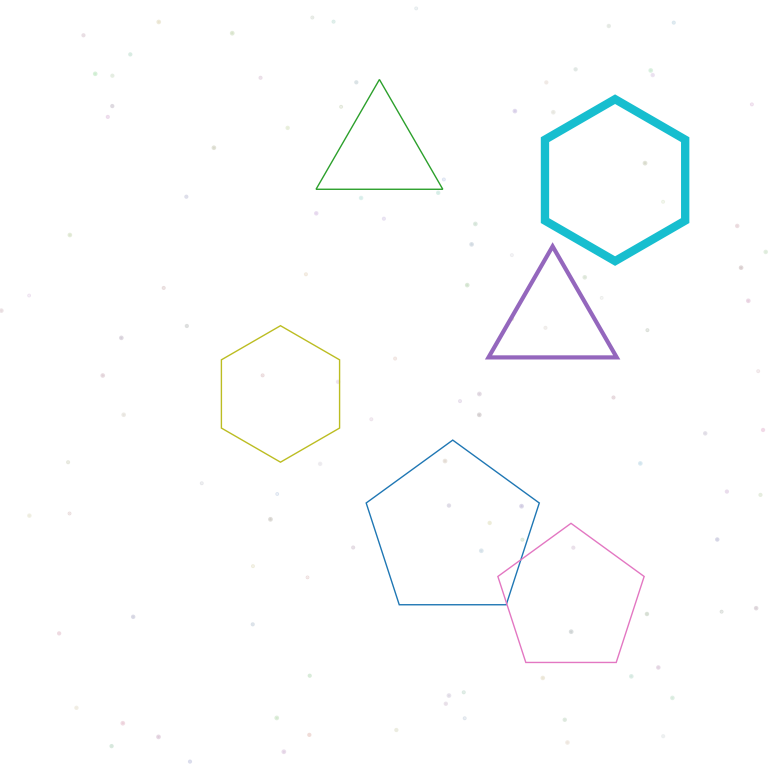[{"shape": "pentagon", "thickness": 0.5, "radius": 0.59, "center": [0.588, 0.31]}, {"shape": "triangle", "thickness": 0.5, "radius": 0.48, "center": [0.493, 0.802]}, {"shape": "triangle", "thickness": 1.5, "radius": 0.48, "center": [0.718, 0.584]}, {"shape": "pentagon", "thickness": 0.5, "radius": 0.5, "center": [0.742, 0.22]}, {"shape": "hexagon", "thickness": 0.5, "radius": 0.44, "center": [0.364, 0.488]}, {"shape": "hexagon", "thickness": 3, "radius": 0.53, "center": [0.799, 0.766]}]